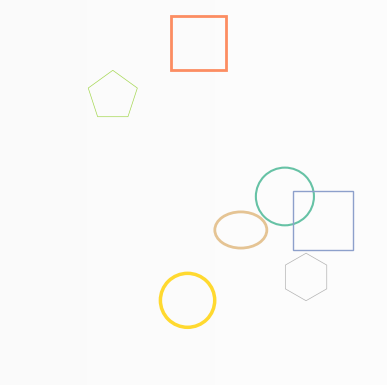[{"shape": "circle", "thickness": 1.5, "radius": 0.37, "center": [0.735, 0.49]}, {"shape": "square", "thickness": 2, "radius": 0.35, "center": [0.512, 0.888]}, {"shape": "square", "thickness": 1, "radius": 0.38, "center": [0.833, 0.428]}, {"shape": "pentagon", "thickness": 0.5, "radius": 0.33, "center": [0.291, 0.751]}, {"shape": "circle", "thickness": 2.5, "radius": 0.35, "center": [0.484, 0.22]}, {"shape": "oval", "thickness": 2, "radius": 0.34, "center": [0.621, 0.403]}, {"shape": "hexagon", "thickness": 0.5, "radius": 0.31, "center": [0.79, 0.281]}]